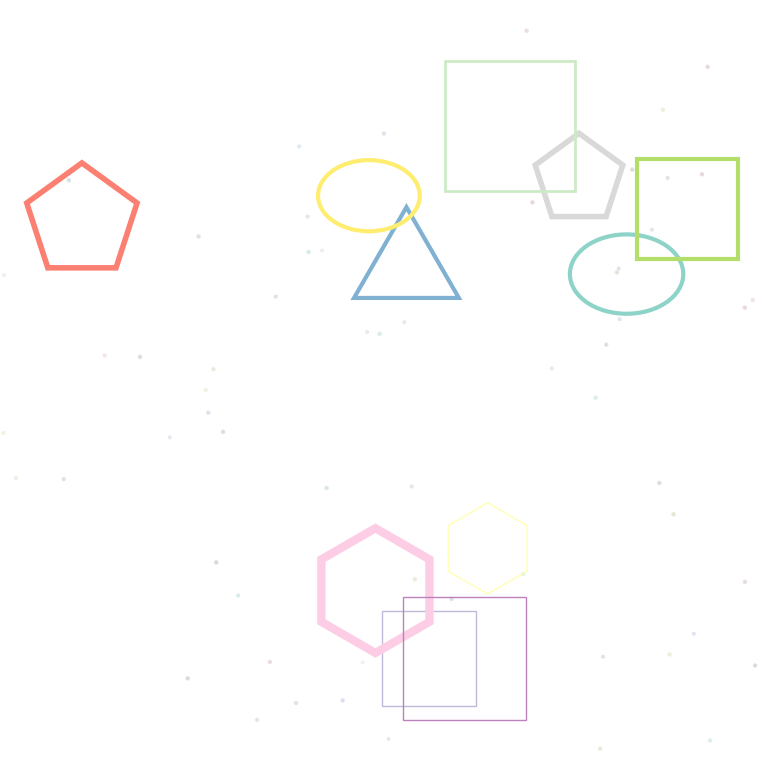[{"shape": "oval", "thickness": 1.5, "radius": 0.37, "center": [0.814, 0.644]}, {"shape": "hexagon", "thickness": 0.5, "radius": 0.3, "center": [0.633, 0.288]}, {"shape": "square", "thickness": 0.5, "radius": 0.31, "center": [0.557, 0.145]}, {"shape": "pentagon", "thickness": 2, "radius": 0.38, "center": [0.106, 0.713]}, {"shape": "triangle", "thickness": 1.5, "radius": 0.39, "center": [0.528, 0.652]}, {"shape": "square", "thickness": 1.5, "radius": 0.32, "center": [0.893, 0.729]}, {"shape": "hexagon", "thickness": 3, "radius": 0.41, "center": [0.488, 0.233]}, {"shape": "pentagon", "thickness": 2, "radius": 0.3, "center": [0.752, 0.767]}, {"shape": "square", "thickness": 0.5, "radius": 0.4, "center": [0.603, 0.145]}, {"shape": "square", "thickness": 1, "radius": 0.42, "center": [0.662, 0.836]}, {"shape": "oval", "thickness": 1.5, "radius": 0.33, "center": [0.479, 0.746]}]